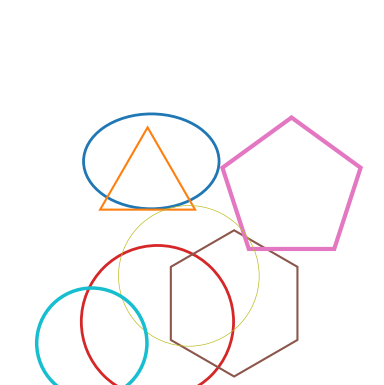[{"shape": "oval", "thickness": 2, "radius": 0.88, "center": [0.393, 0.581]}, {"shape": "triangle", "thickness": 1.5, "radius": 0.71, "center": [0.383, 0.527]}, {"shape": "circle", "thickness": 2, "radius": 0.99, "center": [0.409, 0.165]}, {"shape": "hexagon", "thickness": 1.5, "radius": 0.95, "center": [0.608, 0.212]}, {"shape": "pentagon", "thickness": 3, "radius": 0.94, "center": [0.757, 0.506]}, {"shape": "circle", "thickness": 0.5, "radius": 0.91, "center": [0.49, 0.283]}, {"shape": "circle", "thickness": 2.5, "radius": 0.72, "center": [0.238, 0.109]}]